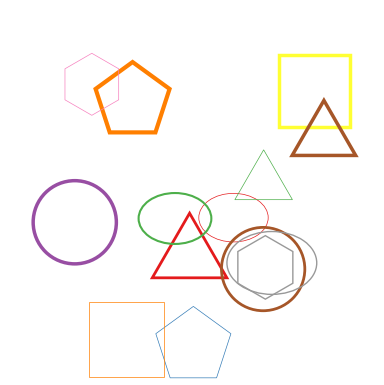[{"shape": "triangle", "thickness": 2, "radius": 0.56, "center": [0.492, 0.334]}, {"shape": "oval", "thickness": 0.5, "radius": 0.45, "center": [0.606, 0.435]}, {"shape": "pentagon", "thickness": 0.5, "radius": 0.51, "center": [0.502, 0.102]}, {"shape": "triangle", "thickness": 0.5, "radius": 0.43, "center": [0.685, 0.525]}, {"shape": "oval", "thickness": 1.5, "radius": 0.47, "center": [0.454, 0.433]}, {"shape": "circle", "thickness": 2.5, "radius": 0.54, "center": [0.194, 0.423]}, {"shape": "pentagon", "thickness": 3, "radius": 0.5, "center": [0.344, 0.738]}, {"shape": "square", "thickness": 0.5, "radius": 0.49, "center": [0.33, 0.118]}, {"shape": "square", "thickness": 2.5, "radius": 0.46, "center": [0.818, 0.764]}, {"shape": "circle", "thickness": 2, "radius": 0.54, "center": [0.684, 0.301]}, {"shape": "triangle", "thickness": 2.5, "radius": 0.48, "center": [0.841, 0.644]}, {"shape": "hexagon", "thickness": 0.5, "radius": 0.4, "center": [0.239, 0.781]}, {"shape": "hexagon", "thickness": 1, "radius": 0.41, "center": [0.689, 0.305]}, {"shape": "oval", "thickness": 1, "radius": 0.58, "center": [0.706, 0.317]}]